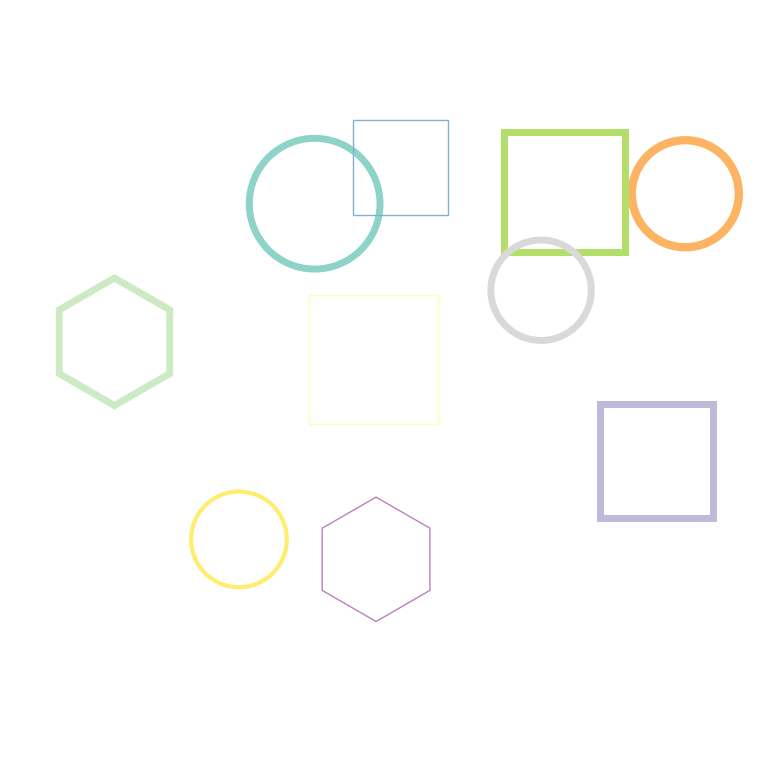[{"shape": "circle", "thickness": 2.5, "radius": 0.42, "center": [0.409, 0.735]}, {"shape": "square", "thickness": 0.5, "radius": 0.42, "center": [0.485, 0.533]}, {"shape": "square", "thickness": 2.5, "radius": 0.37, "center": [0.852, 0.401]}, {"shape": "square", "thickness": 0.5, "radius": 0.31, "center": [0.52, 0.782]}, {"shape": "circle", "thickness": 3, "radius": 0.35, "center": [0.89, 0.748]}, {"shape": "square", "thickness": 2.5, "radius": 0.39, "center": [0.733, 0.751]}, {"shape": "circle", "thickness": 2.5, "radius": 0.33, "center": [0.703, 0.623]}, {"shape": "hexagon", "thickness": 0.5, "radius": 0.4, "center": [0.488, 0.274]}, {"shape": "hexagon", "thickness": 2.5, "radius": 0.41, "center": [0.149, 0.556]}, {"shape": "circle", "thickness": 1.5, "radius": 0.31, "center": [0.31, 0.3]}]